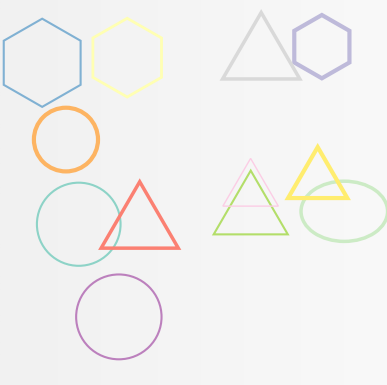[{"shape": "circle", "thickness": 1.5, "radius": 0.54, "center": [0.203, 0.418]}, {"shape": "hexagon", "thickness": 2, "radius": 0.51, "center": [0.328, 0.85]}, {"shape": "hexagon", "thickness": 3, "radius": 0.41, "center": [0.831, 0.879]}, {"shape": "triangle", "thickness": 2.5, "radius": 0.58, "center": [0.361, 0.413]}, {"shape": "hexagon", "thickness": 1.5, "radius": 0.57, "center": [0.109, 0.837]}, {"shape": "circle", "thickness": 3, "radius": 0.41, "center": [0.17, 0.637]}, {"shape": "triangle", "thickness": 1.5, "radius": 0.55, "center": [0.647, 0.446]}, {"shape": "triangle", "thickness": 1, "radius": 0.41, "center": [0.647, 0.506]}, {"shape": "triangle", "thickness": 2.5, "radius": 0.58, "center": [0.674, 0.852]}, {"shape": "circle", "thickness": 1.5, "radius": 0.55, "center": [0.307, 0.177]}, {"shape": "oval", "thickness": 2.5, "radius": 0.56, "center": [0.889, 0.451]}, {"shape": "triangle", "thickness": 3, "radius": 0.44, "center": [0.82, 0.53]}]